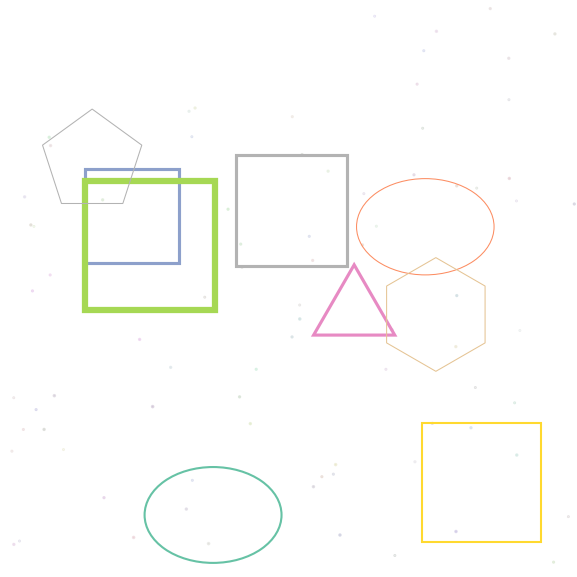[{"shape": "oval", "thickness": 1, "radius": 0.59, "center": [0.369, 0.107]}, {"shape": "oval", "thickness": 0.5, "radius": 0.6, "center": [0.736, 0.606]}, {"shape": "square", "thickness": 1.5, "radius": 0.41, "center": [0.229, 0.625]}, {"shape": "triangle", "thickness": 1.5, "radius": 0.41, "center": [0.613, 0.459]}, {"shape": "square", "thickness": 3, "radius": 0.56, "center": [0.26, 0.574]}, {"shape": "square", "thickness": 1, "radius": 0.51, "center": [0.833, 0.163]}, {"shape": "hexagon", "thickness": 0.5, "radius": 0.49, "center": [0.755, 0.455]}, {"shape": "square", "thickness": 1.5, "radius": 0.48, "center": [0.505, 0.635]}, {"shape": "pentagon", "thickness": 0.5, "radius": 0.45, "center": [0.16, 0.72]}]